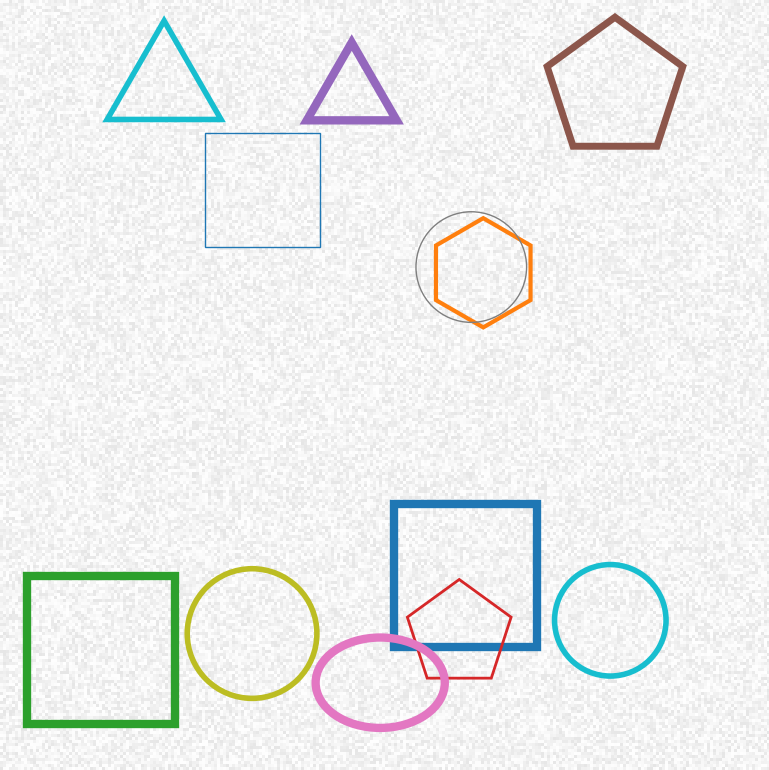[{"shape": "square", "thickness": 3, "radius": 0.46, "center": [0.604, 0.253]}, {"shape": "square", "thickness": 0.5, "radius": 0.37, "center": [0.341, 0.753]}, {"shape": "hexagon", "thickness": 1.5, "radius": 0.35, "center": [0.628, 0.646]}, {"shape": "square", "thickness": 3, "radius": 0.48, "center": [0.131, 0.155]}, {"shape": "pentagon", "thickness": 1, "radius": 0.35, "center": [0.596, 0.177]}, {"shape": "triangle", "thickness": 3, "radius": 0.34, "center": [0.457, 0.877]}, {"shape": "pentagon", "thickness": 2.5, "radius": 0.46, "center": [0.799, 0.885]}, {"shape": "oval", "thickness": 3, "radius": 0.42, "center": [0.494, 0.113]}, {"shape": "circle", "thickness": 0.5, "radius": 0.36, "center": [0.612, 0.653]}, {"shape": "circle", "thickness": 2, "radius": 0.42, "center": [0.327, 0.177]}, {"shape": "circle", "thickness": 2, "radius": 0.36, "center": [0.793, 0.194]}, {"shape": "triangle", "thickness": 2, "radius": 0.43, "center": [0.213, 0.888]}]